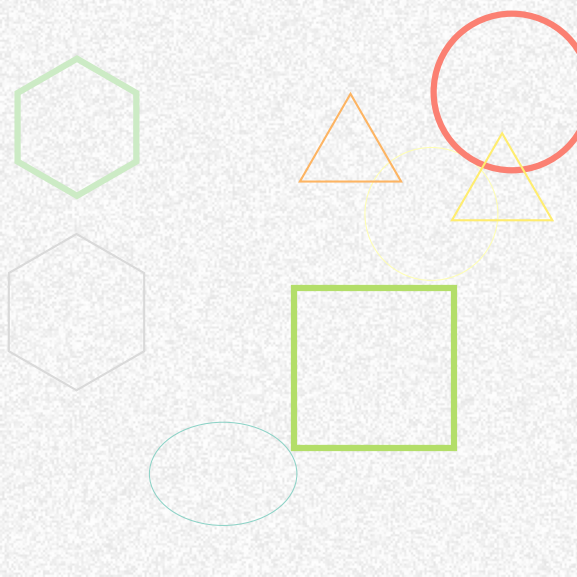[{"shape": "oval", "thickness": 0.5, "radius": 0.64, "center": [0.386, 0.179]}, {"shape": "circle", "thickness": 0.5, "radius": 0.58, "center": [0.747, 0.629]}, {"shape": "circle", "thickness": 3, "radius": 0.68, "center": [0.886, 0.84]}, {"shape": "triangle", "thickness": 1, "radius": 0.51, "center": [0.607, 0.735]}, {"shape": "square", "thickness": 3, "radius": 0.69, "center": [0.647, 0.363]}, {"shape": "hexagon", "thickness": 1, "radius": 0.68, "center": [0.132, 0.459]}, {"shape": "hexagon", "thickness": 3, "radius": 0.59, "center": [0.133, 0.779]}, {"shape": "triangle", "thickness": 1, "radius": 0.5, "center": [0.869, 0.668]}]